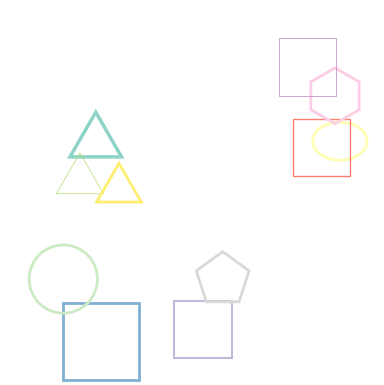[{"shape": "triangle", "thickness": 2.5, "radius": 0.39, "center": [0.249, 0.631]}, {"shape": "oval", "thickness": 2, "radius": 0.35, "center": [0.883, 0.633]}, {"shape": "square", "thickness": 1.5, "radius": 0.37, "center": [0.527, 0.144]}, {"shape": "square", "thickness": 1, "radius": 0.37, "center": [0.836, 0.617]}, {"shape": "square", "thickness": 2, "radius": 0.5, "center": [0.262, 0.113]}, {"shape": "triangle", "thickness": 0.5, "radius": 0.35, "center": [0.208, 0.532]}, {"shape": "hexagon", "thickness": 2, "radius": 0.36, "center": [0.87, 0.751]}, {"shape": "pentagon", "thickness": 2, "radius": 0.36, "center": [0.578, 0.274]}, {"shape": "square", "thickness": 0.5, "radius": 0.37, "center": [0.799, 0.826]}, {"shape": "circle", "thickness": 2, "radius": 0.44, "center": [0.164, 0.275]}, {"shape": "triangle", "thickness": 2, "radius": 0.33, "center": [0.309, 0.509]}]